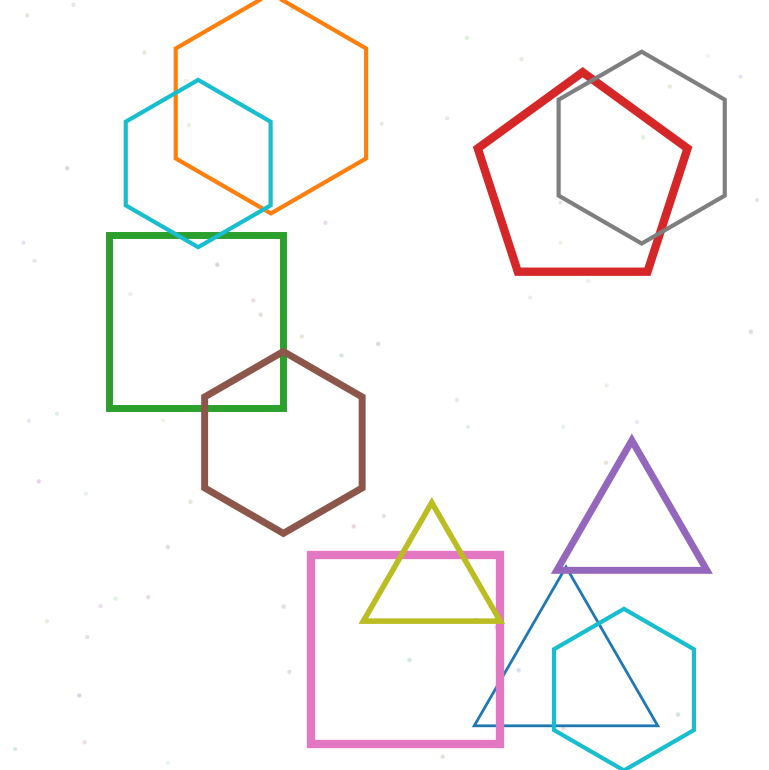[{"shape": "triangle", "thickness": 1, "radius": 0.69, "center": [0.735, 0.126]}, {"shape": "hexagon", "thickness": 1.5, "radius": 0.71, "center": [0.352, 0.866]}, {"shape": "square", "thickness": 2.5, "radius": 0.56, "center": [0.255, 0.582]}, {"shape": "pentagon", "thickness": 3, "radius": 0.72, "center": [0.757, 0.763]}, {"shape": "triangle", "thickness": 2.5, "radius": 0.56, "center": [0.821, 0.316]}, {"shape": "hexagon", "thickness": 2.5, "radius": 0.59, "center": [0.368, 0.425]}, {"shape": "square", "thickness": 3, "radius": 0.61, "center": [0.526, 0.157]}, {"shape": "hexagon", "thickness": 1.5, "radius": 0.62, "center": [0.833, 0.808]}, {"shape": "triangle", "thickness": 2, "radius": 0.51, "center": [0.561, 0.245]}, {"shape": "hexagon", "thickness": 1.5, "radius": 0.54, "center": [0.257, 0.788]}, {"shape": "hexagon", "thickness": 1.5, "radius": 0.52, "center": [0.81, 0.104]}]